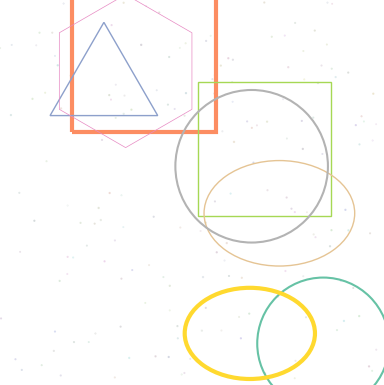[{"shape": "circle", "thickness": 1.5, "radius": 0.86, "center": [0.84, 0.108]}, {"shape": "square", "thickness": 3, "radius": 0.94, "center": [0.374, 0.846]}, {"shape": "triangle", "thickness": 1, "radius": 0.81, "center": [0.27, 0.78]}, {"shape": "hexagon", "thickness": 0.5, "radius": 0.99, "center": [0.326, 0.815]}, {"shape": "square", "thickness": 1, "radius": 0.87, "center": [0.687, 0.613]}, {"shape": "oval", "thickness": 3, "radius": 0.85, "center": [0.649, 0.134]}, {"shape": "oval", "thickness": 1, "radius": 0.98, "center": [0.726, 0.446]}, {"shape": "circle", "thickness": 1.5, "radius": 0.99, "center": [0.654, 0.568]}]